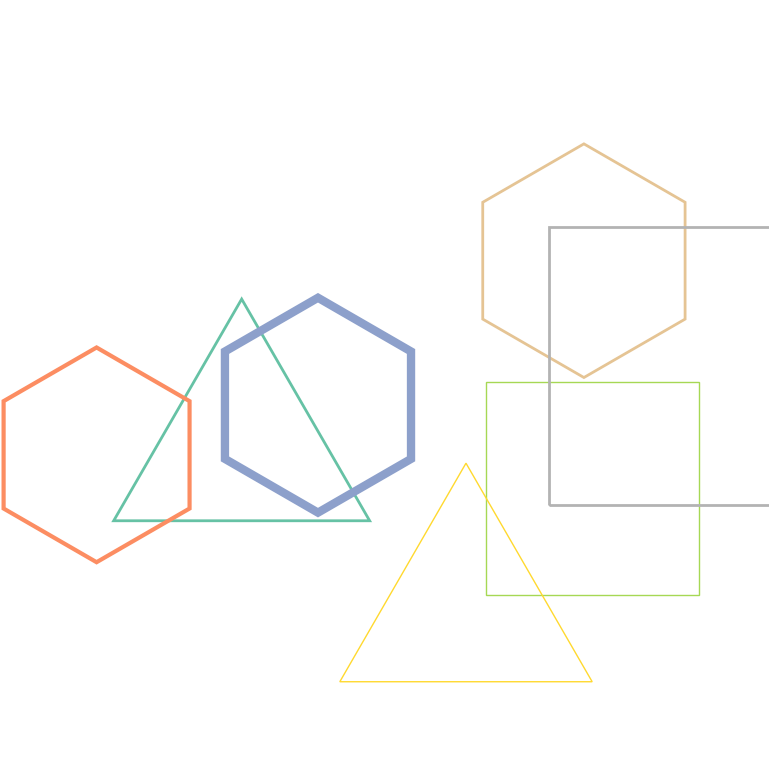[{"shape": "triangle", "thickness": 1, "radius": 0.96, "center": [0.314, 0.42]}, {"shape": "hexagon", "thickness": 1.5, "radius": 0.7, "center": [0.125, 0.409]}, {"shape": "hexagon", "thickness": 3, "radius": 0.7, "center": [0.413, 0.474]}, {"shape": "square", "thickness": 0.5, "radius": 0.69, "center": [0.769, 0.366]}, {"shape": "triangle", "thickness": 0.5, "radius": 0.95, "center": [0.605, 0.209]}, {"shape": "hexagon", "thickness": 1, "radius": 0.76, "center": [0.758, 0.661]}, {"shape": "square", "thickness": 1, "radius": 0.9, "center": [0.894, 0.525]}]